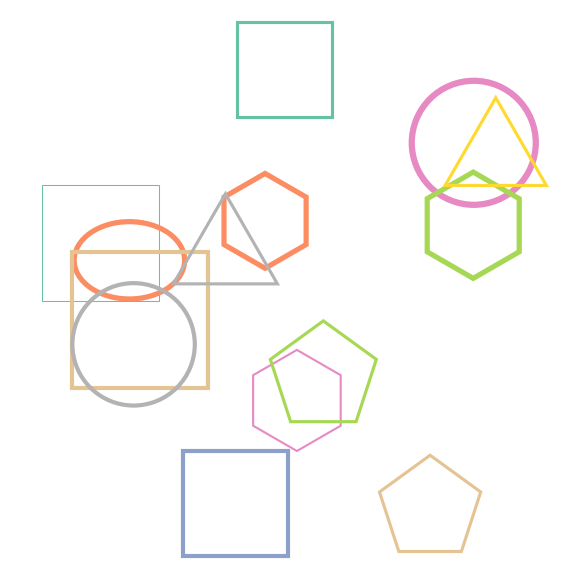[{"shape": "square", "thickness": 0.5, "radius": 0.51, "center": [0.174, 0.578]}, {"shape": "square", "thickness": 1.5, "radius": 0.41, "center": [0.492, 0.879]}, {"shape": "hexagon", "thickness": 2.5, "radius": 0.41, "center": [0.459, 0.617]}, {"shape": "oval", "thickness": 2.5, "radius": 0.48, "center": [0.224, 0.548]}, {"shape": "square", "thickness": 2, "radius": 0.46, "center": [0.408, 0.127]}, {"shape": "hexagon", "thickness": 1, "radius": 0.44, "center": [0.514, 0.306]}, {"shape": "circle", "thickness": 3, "radius": 0.54, "center": [0.82, 0.752]}, {"shape": "pentagon", "thickness": 1.5, "radius": 0.48, "center": [0.56, 0.347]}, {"shape": "hexagon", "thickness": 2.5, "radius": 0.46, "center": [0.819, 0.609]}, {"shape": "triangle", "thickness": 1.5, "radius": 0.51, "center": [0.858, 0.729]}, {"shape": "square", "thickness": 2, "radius": 0.59, "center": [0.242, 0.445]}, {"shape": "pentagon", "thickness": 1.5, "radius": 0.46, "center": [0.745, 0.119]}, {"shape": "circle", "thickness": 2, "radius": 0.53, "center": [0.231, 0.403]}, {"shape": "triangle", "thickness": 1.5, "radius": 0.52, "center": [0.39, 0.56]}]